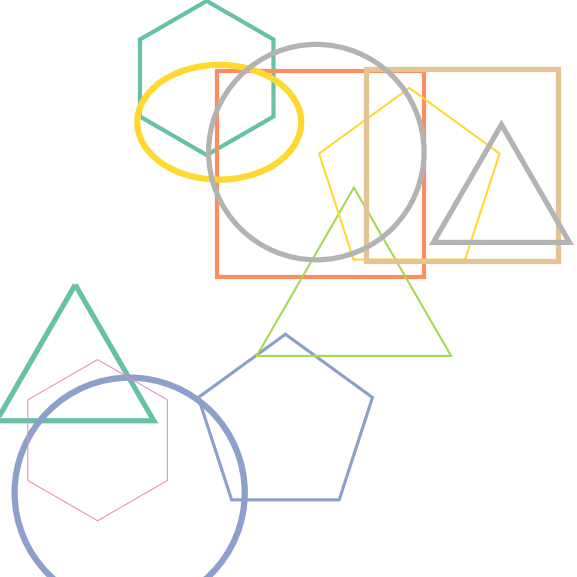[{"shape": "hexagon", "thickness": 2, "radius": 0.67, "center": [0.358, 0.864]}, {"shape": "triangle", "thickness": 2.5, "radius": 0.79, "center": [0.13, 0.349]}, {"shape": "square", "thickness": 2, "radius": 0.89, "center": [0.555, 0.698]}, {"shape": "pentagon", "thickness": 1.5, "radius": 0.79, "center": [0.494, 0.262]}, {"shape": "circle", "thickness": 3, "radius": 1.0, "center": [0.225, 0.146]}, {"shape": "hexagon", "thickness": 0.5, "radius": 0.7, "center": [0.169, 0.237]}, {"shape": "triangle", "thickness": 1, "radius": 0.97, "center": [0.613, 0.48]}, {"shape": "pentagon", "thickness": 1, "radius": 0.82, "center": [0.709, 0.683]}, {"shape": "oval", "thickness": 3, "radius": 0.71, "center": [0.38, 0.787]}, {"shape": "square", "thickness": 2.5, "radius": 0.83, "center": [0.8, 0.714]}, {"shape": "circle", "thickness": 2.5, "radius": 0.93, "center": [0.548, 0.736]}, {"shape": "triangle", "thickness": 2.5, "radius": 0.68, "center": [0.868, 0.647]}]